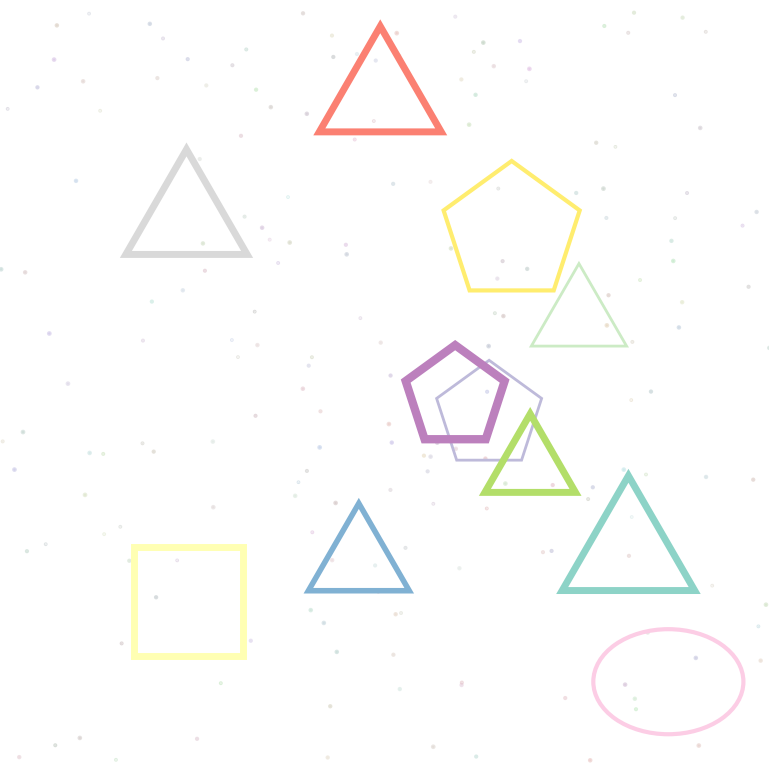[{"shape": "triangle", "thickness": 2.5, "radius": 0.5, "center": [0.816, 0.283]}, {"shape": "square", "thickness": 2.5, "radius": 0.35, "center": [0.245, 0.219]}, {"shape": "pentagon", "thickness": 1, "radius": 0.36, "center": [0.635, 0.46]}, {"shape": "triangle", "thickness": 2.5, "radius": 0.46, "center": [0.494, 0.874]}, {"shape": "triangle", "thickness": 2, "radius": 0.38, "center": [0.466, 0.271]}, {"shape": "triangle", "thickness": 2.5, "radius": 0.34, "center": [0.689, 0.395]}, {"shape": "oval", "thickness": 1.5, "radius": 0.49, "center": [0.868, 0.115]}, {"shape": "triangle", "thickness": 2.5, "radius": 0.45, "center": [0.242, 0.715]}, {"shape": "pentagon", "thickness": 3, "radius": 0.34, "center": [0.591, 0.484]}, {"shape": "triangle", "thickness": 1, "radius": 0.36, "center": [0.752, 0.586]}, {"shape": "pentagon", "thickness": 1.5, "radius": 0.46, "center": [0.664, 0.698]}]